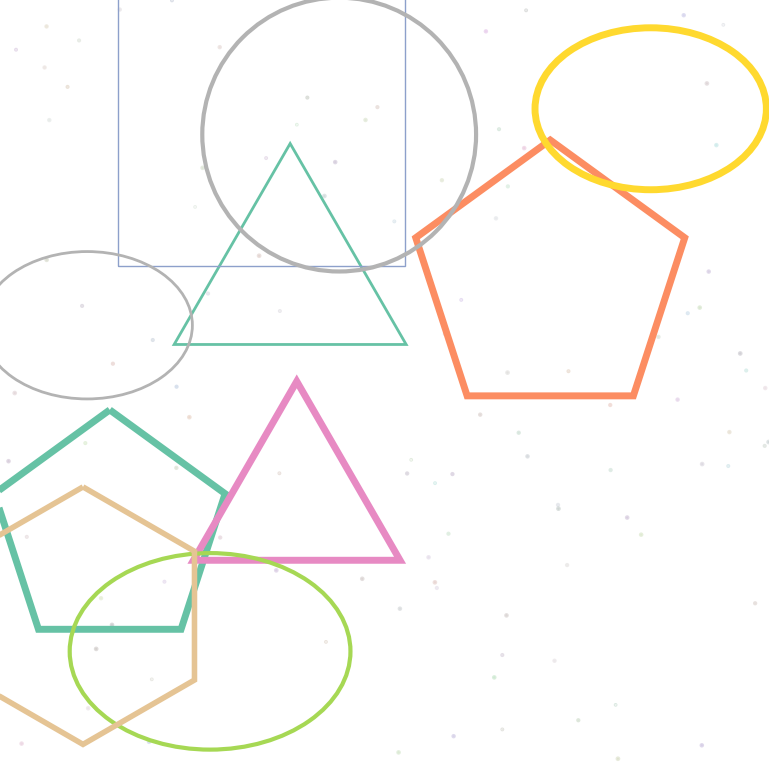[{"shape": "triangle", "thickness": 1, "radius": 0.87, "center": [0.377, 0.64]}, {"shape": "pentagon", "thickness": 2.5, "radius": 0.79, "center": [0.143, 0.31]}, {"shape": "pentagon", "thickness": 2.5, "radius": 0.92, "center": [0.715, 0.634]}, {"shape": "square", "thickness": 0.5, "radius": 0.93, "center": [0.34, 0.841]}, {"shape": "triangle", "thickness": 2.5, "radius": 0.77, "center": [0.385, 0.35]}, {"shape": "oval", "thickness": 1.5, "radius": 0.91, "center": [0.273, 0.154]}, {"shape": "oval", "thickness": 2.5, "radius": 0.75, "center": [0.845, 0.859]}, {"shape": "hexagon", "thickness": 2, "radius": 0.84, "center": [0.108, 0.2]}, {"shape": "circle", "thickness": 1.5, "radius": 0.89, "center": [0.44, 0.825]}, {"shape": "oval", "thickness": 1, "radius": 0.68, "center": [0.113, 0.578]}]